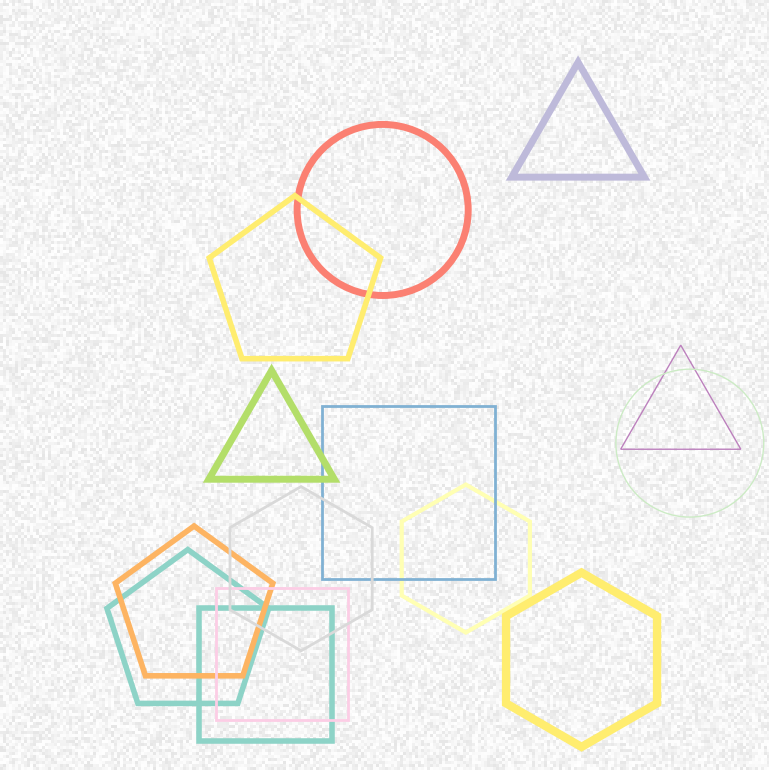[{"shape": "square", "thickness": 2, "radius": 0.43, "center": [0.345, 0.124]}, {"shape": "pentagon", "thickness": 2, "radius": 0.55, "center": [0.244, 0.176]}, {"shape": "hexagon", "thickness": 1.5, "radius": 0.48, "center": [0.605, 0.275]}, {"shape": "triangle", "thickness": 2.5, "radius": 0.5, "center": [0.751, 0.82]}, {"shape": "circle", "thickness": 2.5, "radius": 0.56, "center": [0.497, 0.727]}, {"shape": "square", "thickness": 1, "radius": 0.56, "center": [0.53, 0.36]}, {"shape": "pentagon", "thickness": 2, "radius": 0.54, "center": [0.252, 0.209]}, {"shape": "triangle", "thickness": 2.5, "radius": 0.47, "center": [0.353, 0.425]}, {"shape": "square", "thickness": 1, "radius": 0.43, "center": [0.366, 0.151]}, {"shape": "hexagon", "thickness": 1, "radius": 0.53, "center": [0.391, 0.261]}, {"shape": "triangle", "thickness": 0.5, "radius": 0.45, "center": [0.884, 0.462]}, {"shape": "circle", "thickness": 0.5, "radius": 0.48, "center": [0.896, 0.425]}, {"shape": "hexagon", "thickness": 3, "radius": 0.57, "center": [0.755, 0.143]}, {"shape": "pentagon", "thickness": 2, "radius": 0.59, "center": [0.383, 0.629]}]